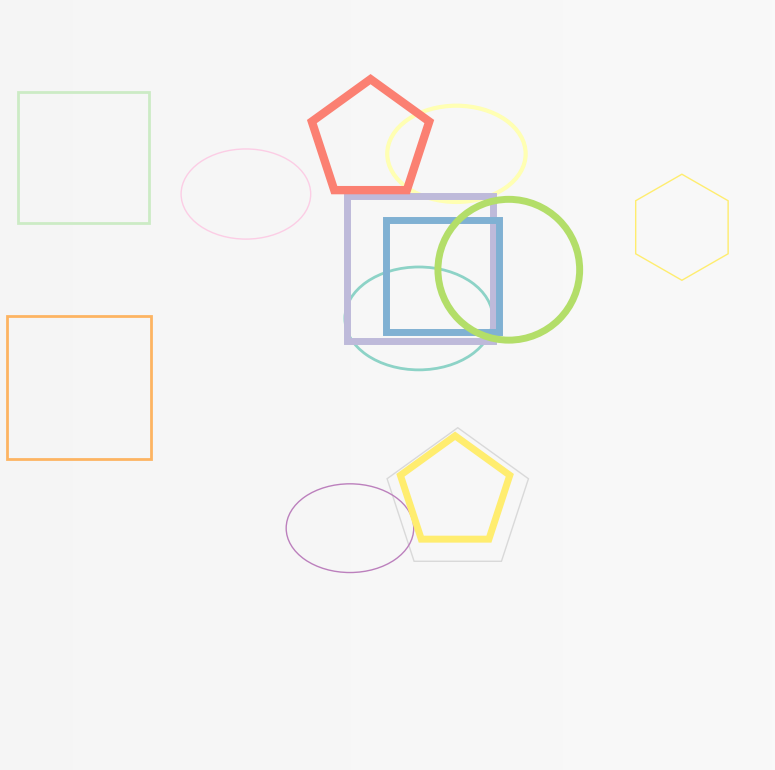[{"shape": "oval", "thickness": 1, "radius": 0.48, "center": [0.54, 0.586]}, {"shape": "oval", "thickness": 1.5, "radius": 0.45, "center": [0.589, 0.8]}, {"shape": "square", "thickness": 2.5, "radius": 0.47, "center": [0.542, 0.651]}, {"shape": "pentagon", "thickness": 3, "radius": 0.4, "center": [0.478, 0.818]}, {"shape": "square", "thickness": 2.5, "radius": 0.36, "center": [0.57, 0.641]}, {"shape": "square", "thickness": 1, "radius": 0.46, "center": [0.102, 0.497]}, {"shape": "circle", "thickness": 2.5, "radius": 0.46, "center": [0.657, 0.65]}, {"shape": "oval", "thickness": 0.5, "radius": 0.42, "center": [0.317, 0.748]}, {"shape": "pentagon", "thickness": 0.5, "radius": 0.48, "center": [0.591, 0.349]}, {"shape": "oval", "thickness": 0.5, "radius": 0.41, "center": [0.452, 0.314]}, {"shape": "square", "thickness": 1, "radius": 0.43, "center": [0.108, 0.796]}, {"shape": "hexagon", "thickness": 0.5, "radius": 0.34, "center": [0.88, 0.705]}, {"shape": "pentagon", "thickness": 2.5, "radius": 0.37, "center": [0.587, 0.36]}]